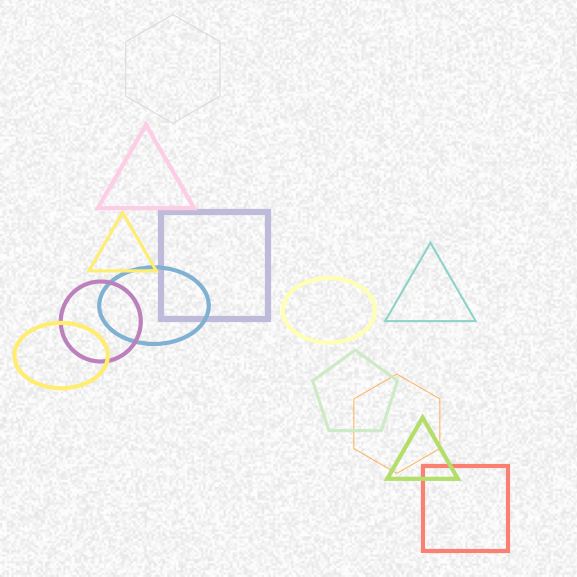[{"shape": "triangle", "thickness": 1, "radius": 0.45, "center": [0.745, 0.488]}, {"shape": "oval", "thickness": 2, "radius": 0.4, "center": [0.57, 0.462]}, {"shape": "square", "thickness": 3, "radius": 0.46, "center": [0.371, 0.54]}, {"shape": "square", "thickness": 2, "radius": 0.37, "center": [0.806, 0.119]}, {"shape": "oval", "thickness": 2, "radius": 0.47, "center": [0.267, 0.47]}, {"shape": "hexagon", "thickness": 0.5, "radius": 0.43, "center": [0.687, 0.265]}, {"shape": "triangle", "thickness": 2, "radius": 0.35, "center": [0.732, 0.205]}, {"shape": "triangle", "thickness": 2, "radius": 0.48, "center": [0.253, 0.687]}, {"shape": "hexagon", "thickness": 0.5, "radius": 0.47, "center": [0.299, 0.88]}, {"shape": "circle", "thickness": 2, "radius": 0.35, "center": [0.174, 0.442]}, {"shape": "pentagon", "thickness": 1.5, "radius": 0.39, "center": [0.615, 0.316]}, {"shape": "oval", "thickness": 2, "radius": 0.4, "center": [0.106, 0.383]}, {"shape": "triangle", "thickness": 1.5, "radius": 0.34, "center": [0.212, 0.564]}]